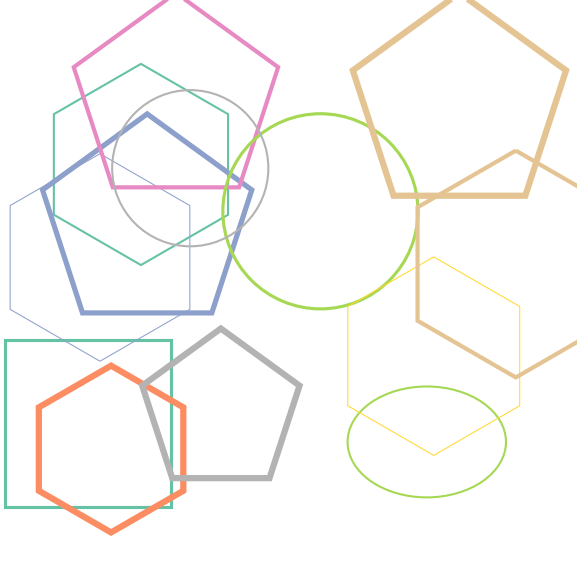[{"shape": "hexagon", "thickness": 1, "radius": 0.87, "center": [0.244, 0.714]}, {"shape": "square", "thickness": 1.5, "radius": 0.72, "center": [0.152, 0.265]}, {"shape": "hexagon", "thickness": 3, "radius": 0.72, "center": [0.192, 0.222]}, {"shape": "pentagon", "thickness": 2.5, "radius": 0.95, "center": [0.255, 0.611]}, {"shape": "hexagon", "thickness": 0.5, "radius": 0.9, "center": [0.173, 0.553]}, {"shape": "pentagon", "thickness": 2, "radius": 0.93, "center": [0.305, 0.825]}, {"shape": "circle", "thickness": 1.5, "radius": 0.84, "center": [0.555, 0.633]}, {"shape": "oval", "thickness": 1, "radius": 0.69, "center": [0.739, 0.234]}, {"shape": "hexagon", "thickness": 0.5, "radius": 0.86, "center": [0.751, 0.382]}, {"shape": "hexagon", "thickness": 2, "radius": 0.98, "center": [0.893, 0.542]}, {"shape": "pentagon", "thickness": 3, "radius": 0.97, "center": [0.796, 0.817]}, {"shape": "pentagon", "thickness": 3, "radius": 0.72, "center": [0.382, 0.287]}, {"shape": "circle", "thickness": 1, "radius": 0.68, "center": [0.329, 0.708]}]